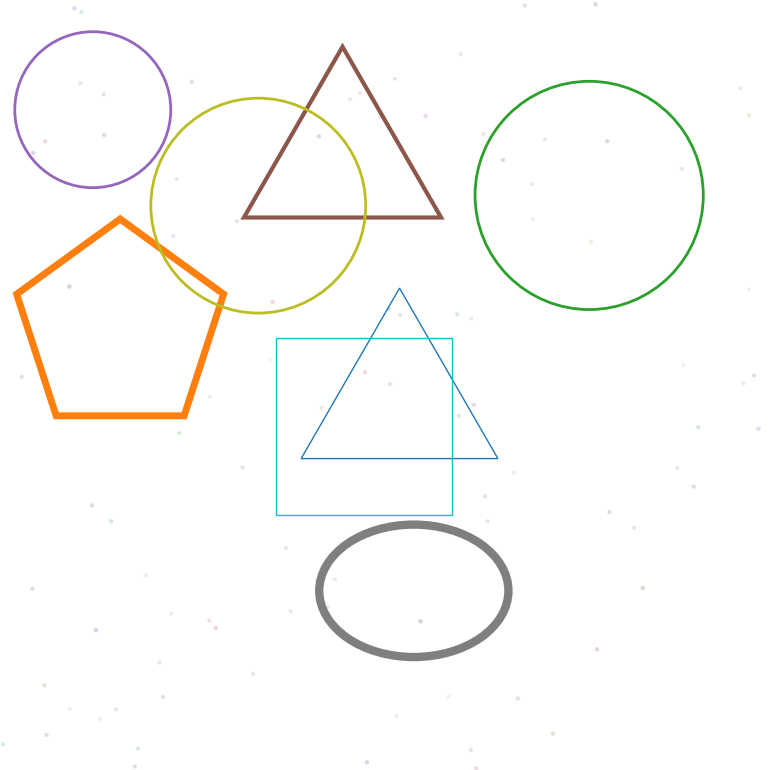[{"shape": "triangle", "thickness": 0.5, "radius": 0.74, "center": [0.519, 0.478]}, {"shape": "pentagon", "thickness": 2.5, "radius": 0.71, "center": [0.156, 0.574]}, {"shape": "circle", "thickness": 1, "radius": 0.74, "center": [0.765, 0.746]}, {"shape": "circle", "thickness": 1, "radius": 0.51, "center": [0.12, 0.858]}, {"shape": "triangle", "thickness": 1.5, "radius": 0.74, "center": [0.445, 0.791]}, {"shape": "oval", "thickness": 3, "radius": 0.61, "center": [0.537, 0.233]}, {"shape": "circle", "thickness": 1, "radius": 0.7, "center": [0.335, 0.733]}, {"shape": "square", "thickness": 0.5, "radius": 0.57, "center": [0.473, 0.446]}]